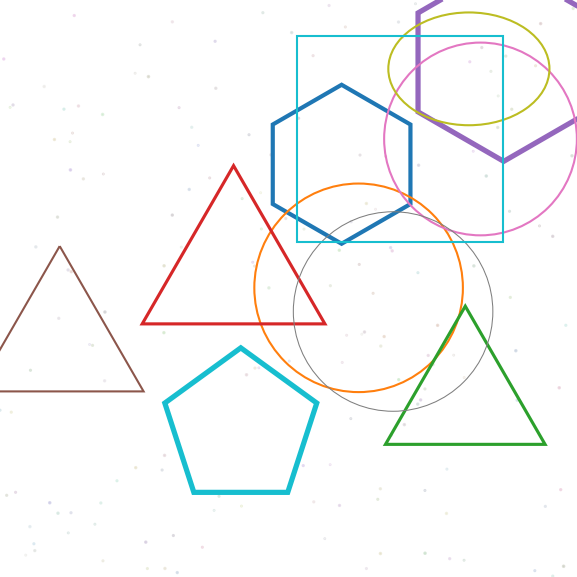[{"shape": "hexagon", "thickness": 2, "radius": 0.69, "center": [0.592, 0.715]}, {"shape": "circle", "thickness": 1, "radius": 0.9, "center": [0.621, 0.501]}, {"shape": "triangle", "thickness": 1.5, "radius": 0.8, "center": [0.806, 0.309]}, {"shape": "triangle", "thickness": 1.5, "radius": 0.91, "center": [0.404, 0.53]}, {"shape": "hexagon", "thickness": 2.5, "radius": 0.86, "center": [0.872, 0.891]}, {"shape": "triangle", "thickness": 1, "radius": 0.84, "center": [0.103, 0.405]}, {"shape": "circle", "thickness": 1, "radius": 0.83, "center": [0.832, 0.759]}, {"shape": "circle", "thickness": 0.5, "radius": 0.86, "center": [0.681, 0.46]}, {"shape": "oval", "thickness": 1, "radius": 0.7, "center": [0.812, 0.88]}, {"shape": "pentagon", "thickness": 2.5, "radius": 0.69, "center": [0.417, 0.258]}, {"shape": "square", "thickness": 1, "radius": 0.89, "center": [0.693, 0.758]}]